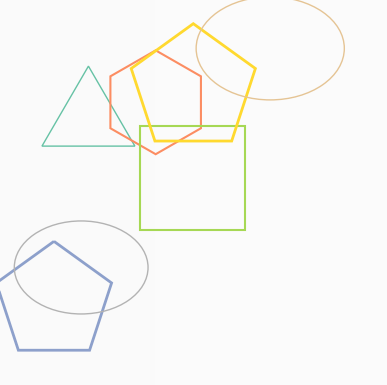[{"shape": "triangle", "thickness": 1, "radius": 0.69, "center": [0.228, 0.69]}, {"shape": "hexagon", "thickness": 1.5, "radius": 0.67, "center": [0.402, 0.734]}, {"shape": "pentagon", "thickness": 2, "radius": 0.78, "center": [0.139, 0.217]}, {"shape": "square", "thickness": 1.5, "radius": 0.68, "center": [0.497, 0.537]}, {"shape": "pentagon", "thickness": 2, "radius": 0.84, "center": [0.499, 0.77]}, {"shape": "oval", "thickness": 1, "radius": 0.96, "center": [0.697, 0.874]}, {"shape": "oval", "thickness": 1, "radius": 0.86, "center": [0.209, 0.305]}]